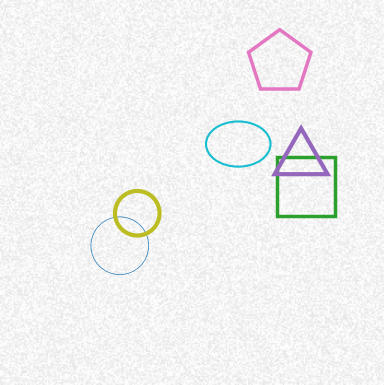[{"shape": "circle", "thickness": 0.5, "radius": 0.38, "center": [0.311, 0.362]}, {"shape": "square", "thickness": 2.5, "radius": 0.38, "center": [0.795, 0.516]}, {"shape": "triangle", "thickness": 3, "radius": 0.4, "center": [0.782, 0.587]}, {"shape": "pentagon", "thickness": 2.5, "radius": 0.43, "center": [0.727, 0.838]}, {"shape": "circle", "thickness": 3, "radius": 0.29, "center": [0.356, 0.446]}, {"shape": "oval", "thickness": 1.5, "radius": 0.42, "center": [0.619, 0.626]}]